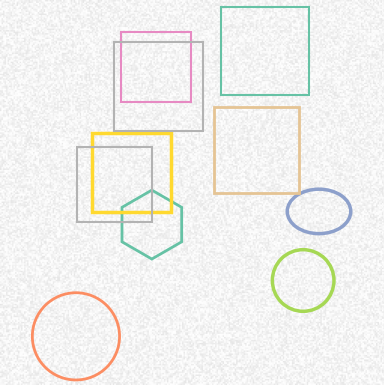[{"shape": "square", "thickness": 1.5, "radius": 0.57, "center": [0.689, 0.868]}, {"shape": "hexagon", "thickness": 2, "radius": 0.45, "center": [0.394, 0.417]}, {"shape": "circle", "thickness": 2, "radius": 0.57, "center": [0.197, 0.126]}, {"shape": "oval", "thickness": 2.5, "radius": 0.41, "center": [0.829, 0.451]}, {"shape": "square", "thickness": 1.5, "radius": 0.45, "center": [0.405, 0.826]}, {"shape": "circle", "thickness": 2.5, "radius": 0.4, "center": [0.787, 0.271]}, {"shape": "square", "thickness": 2.5, "radius": 0.51, "center": [0.342, 0.553]}, {"shape": "square", "thickness": 2, "radius": 0.56, "center": [0.666, 0.61]}, {"shape": "square", "thickness": 1.5, "radius": 0.58, "center": [0.411, 0.775]}, {"shape": "square", "thickness": 1.5, "radius": 0.49, "center": [0.297, 0.521]}]